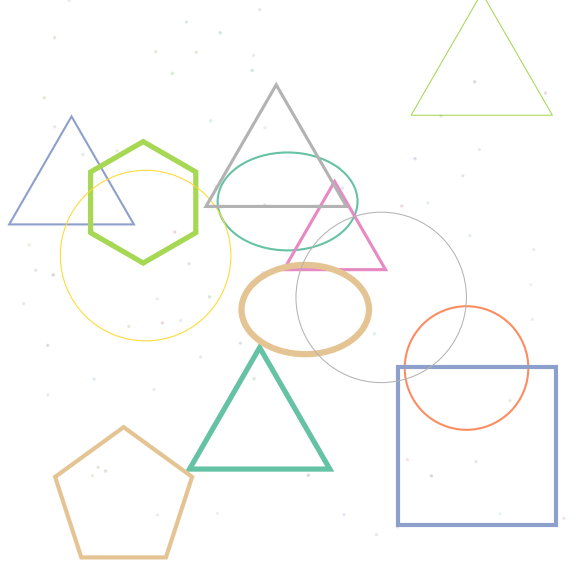[{"shape": "triangle", "thickness": 2.5, "radius": 0.7, "center": [0.45, 0.257]}, {"shape": "oval", "thickness": 1, "radius": 0.61, "center": [0.498, 0.65]}, {"shape": "circle", "thickness": 1, "radius": 0.53, "center": [0.808, 0.362]}, {"shape": "square", "thickness": 2, "radius": 0.68, "center": [0.827, 0.226]}, {"shape": "triangle", "thickness": 1, "radius": 0.62, "center": [0.124, 0.673]}, {"shape": "triangle", "thickness": 1.5, "radius": 0.51, "center": [0.579, 0.583]}, {"shape": "hexagon", "thickness": 2.5, "radius": 0.53, "center": [0.248, 0.649]}, {"shape": "triangle", "thickness": 0.5, "radius": 0.71, "center": [0.834, 0.87]}, {"shape": "circle", "thickness": 0.5, "radius": 0.74, "center": [0.252, 0.557]}, {"shape": "pentagon", "thickness": 2, "radius": 0.62, "center": [0.214, 0.135]}, {"shape": "oval", "thickness": 3, "radius": 0.55, "center": [0.529, 0.463]}, {"shape": "circle", "thickness": 0.5, "radius": 0.74, "center": [0.66, 0.484]}, {"shape": "triangle", "thickness": 1.5, "radius": 0.7, "center": [0.478, 0.712]}]